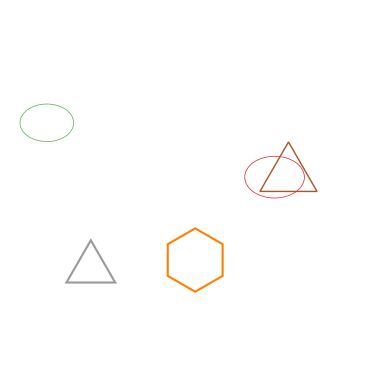[{"shape": "oval", "thickness": 0.5, "radius": 0.39, "center": [0.713, 0.54]}, {"shape": "oval", "thickness": 0.5, "radius": 0.35, "center": [0.122, 0.681]}, {"shape": "hexagon", "thickness": 1.5, "radius": 0.41, "center": [0.507, 0.324]}, {"shape": "triangle", "thickness": 1, "radius": 0.43, "center": [0.749, 0.546]}, {"shape": "triangle", "thickness": 1.5, "radius": 0.37, "center": [0.236, 0.303]}]